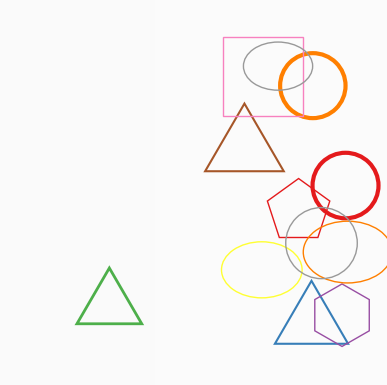[{"shape": "circle", "thickness": 3, "radius": 0.43, "center": [0.892, 0.518]}, {"shape": "pentagon", "thickness": 1, "radius": 0.42, "center": [0.771, 0.452]}, {"shape": "triangle", "thickness": 1.5, "radius": 0.55, "center": [0.804, 0.162]}, {"shape": "triangle", "thickness": 2, "radius": 0.48, "center": [0.282, 0.207]}, {"shape": "hexagon", "thickness": 1, "radius": 0.41, "center": [0.883, 0.181]}, {"shape": "oval", "thickness": 1, "radius": 0.57, "center": [0.897, 0.345]}, {"shape": "circle", "thickness": 3, "radius": 0.42, "center": [0.807, 0.778]}, {"shape": "oval", "thickness": 1, "radius": 0.52, "center": [0.676, 0.299]}, {"shape": "triangle", "thickness": 1.5, "radius": 0.59, "center": [0.631, 0.614]}, {"shape": "square", "thickness": 1, "radius": 0.51, "center": [0.678, 0.8]}, {"shape": "oval", "thickness": 1, "radius": 0.45, "center": [0.718, 0.828]}, {"shape": "circle", "thickness": 1, "radius": 0.46, "center": [0.83, 0.369]}]